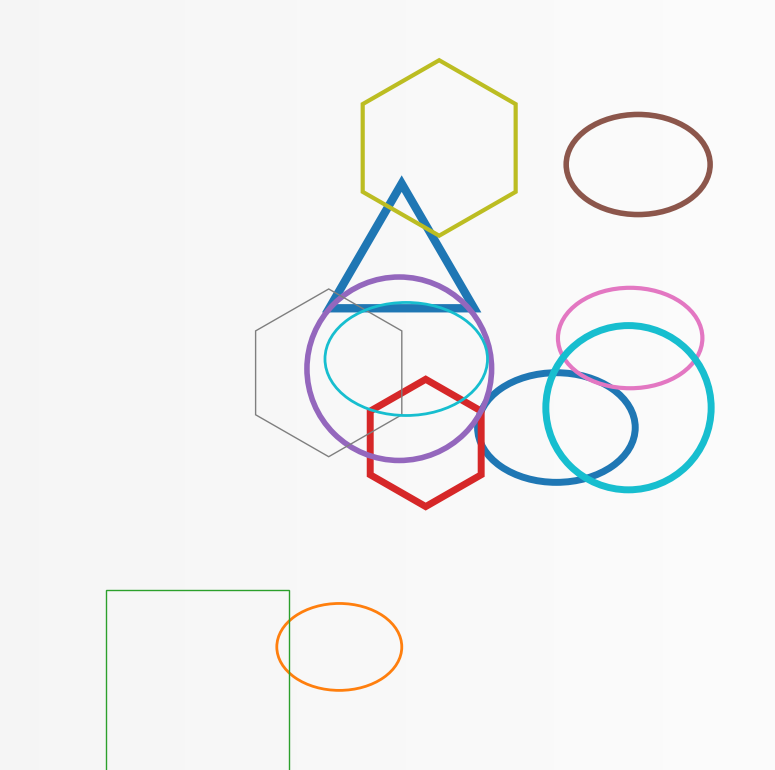[{"shape": "triangle", "thickness": 3, "radius": 0.54, "center": [0.518, 0.654]}, {"shape": "oval", "thickness": 2.5, "radius": 0.51, "center": [0.718, 0.445]}, {"shape": "oval", "thickness": 1, "radius": 0.4, "center": [0.438, 0.16]}, {"shape": "square", "thickness": 0.5, "radius": 0.59, "center": [0.255, 0.116]}, {"shape": "hexagon", "thickness": 2.5, "radius": 0.41, "center": [0.549, 0.425]}, {"shape": "circle", "thickness": 2, "radius": 0.6, "center": [0.515, 0.521]}, {"shape": "oval", "thickness": 2, "radius": 0.46, "center": [0.823, 0.786]}, {"shape": "oval", "thickness": 1.5, "radius": 0.47, "center": [0.813, 0.561]}, {"shape": "hexagon", "thickness": 0.5, "radius": 0.54, "center": [0.424, 0.516]}, {"shape": "hexagon", "thickness": 1.5, "radius": 0.57, "center": [0.567, 0.808]}, {"shape": "oval", "thickness": 1, "radius": 0.52, "center": [0.524, 0.534]}, {"shape": "circle", "thickness": 2.5, "radius": 0.53, "center": [0.811, 0.471]}]